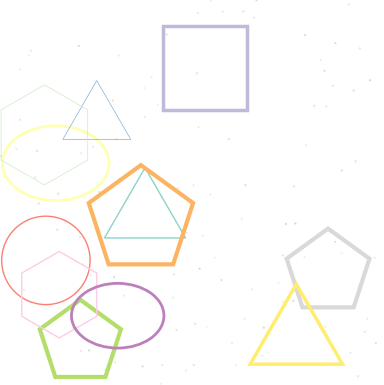[{"shape": "triangle", "thickness": 1, "radius": 0.61, "center": [0.377, 0.443]}, {"shape": "oval", "thickness": 2, "radius": 0.69, "center": [0.145, 0.576]}, {"shape": "square", "thickness": 2.5, "radius": 0.55, "center": [0.534, 0.823]}, {"shape": "circle", "thickness": 1, "radius": 0.57, "center": [0.119, 0.324]}, {"shape": "triangle", "thickness": 0.5, "radius": 0.51, "center": [0.251, 0.689]}, {"shape": "pentagon", "thickness": 3, "radius": 0.71, "center": [0.366, 0.429]}, {"shape": "pentagon", "thickness": 3, "radius": 0.55, "center": [0.209, 0.111]}, {"shape": "hexagon", "thickness": 1, "radius": 0.56, "center": [0.154, 0.235]}, {"shape": "pentagon", "thickness": 3, "radius": 0.57, "center": [0.852, 0.293]}, {"shape": "oval", "thickness": 2, "radius": 0.6, "center": [0.306, 0.18]}, {"shape": "hexagon", "thickness": 0.5, "radius": 0.65, "center": [0.115, 0.65]}, {"shape": "triangle", "thickness": 2.5, "radius": 0.69, "center": [0.77, 0.123]}]